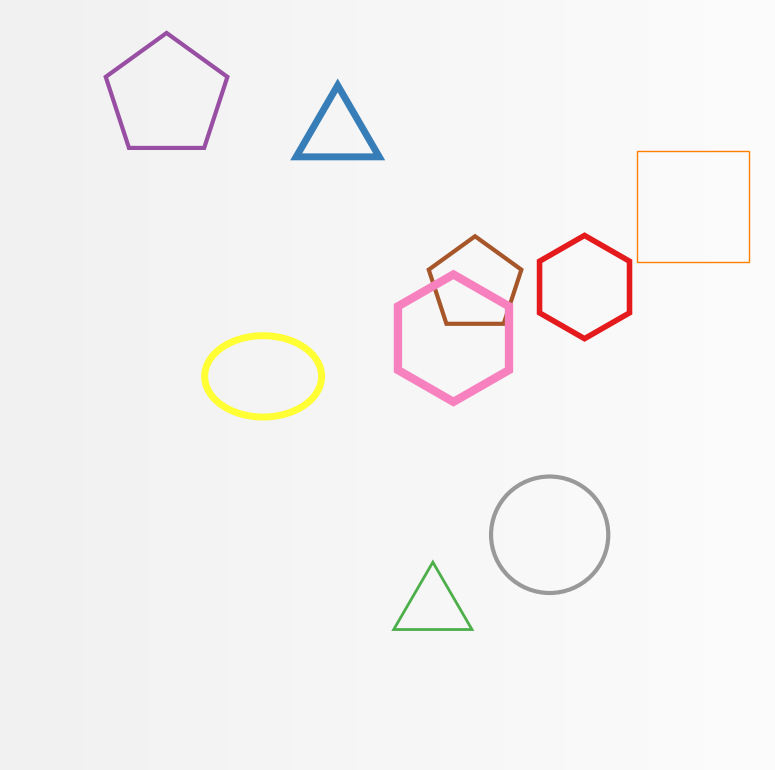[{"shape": "hexagon", "thickness": 2, "radius": 0.34, "center": [0.754, 0.627]}, {"shape": "triangle", "thickness": 2.5, "radius": 0.31, "center": [0.436, 0.827]}, {"shape": "triangle", "thickness": 1, "radius": 0.29, "center": [0.559, 0.212]}, {"shape": "pentagon", "thickness": 1.5, "radius": 0.41, "center": [0.215, 0.875]}, {"shape": "square", "thickness": 0.5, "radius": 0.36, "center": [0.894, 0.732]}, {"shape": "oval", "thickness": 2.5, "radius": 0.38, "center": [0.34, 0.511]}, {"shape": "pentagon", "thickness": 1.5, "radius": 0.31, "center": [0.613, 0.63]}, {"shape": "hexagon", "thickness": 3, "radius": 0.41, "center": [0.585, 0.561]}, {"shape": "circle", "thickness": 1.5, "radius": 0.38, "center": [0.709, 0.306]}]